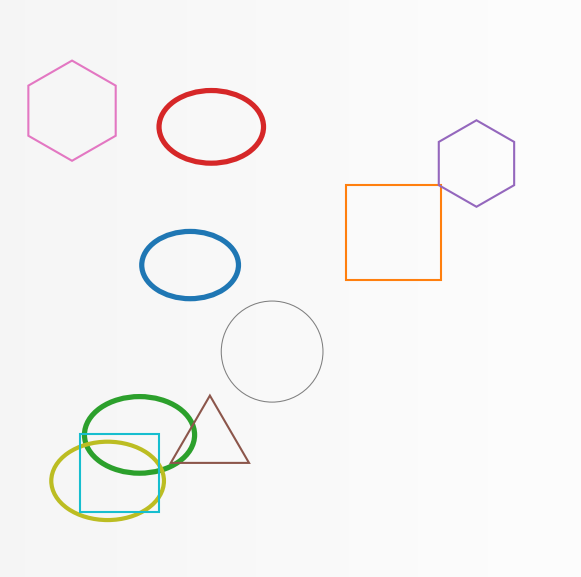[{"shape": "oval", "thickness": 2.5, "radius": 0.42, "center": [0.327, 0.54]}, {"shape": "square", "thickness": 1, "radius": 0.41, "center": [0.677, 0.597]}, {"shape": "oval", "thickness": 2.5, "radius": 0.47, "center": [0.24, 0.246]}, {"shape": "oval", "thickness": 2.5, "radius": 0.45, "center": [0.363, 0.779]}, {"shape": "hexagon", "thickness": 1, "radius": 0.37, "center": [0.82, 0.716]}, {"shape": "triangle", "thickness": 1, "radius": 0.39, "center": [0.361, 0.236]}, {"shape": "hexagon", "thickness": 1, "radius": 0.43, "center": [0.124, 0.807]}, {"shape": "circle", "thickness": 0.5, "radius": 0.44, "center": [0.468, 0.39]}, {"shape": "oval", "thickness": 2, "radius": 0.48, "center": [0.185, 0.166]}, {"shape": "square", "thickness": 1, "radius": 0.34, "center": [0.205, 0.18]}]